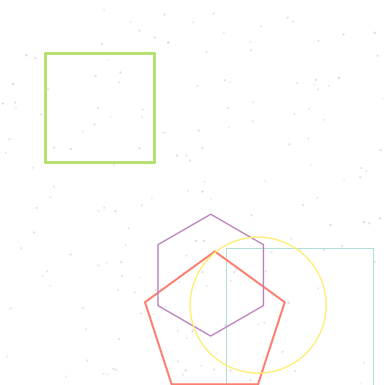[{"shape": "square", "thickness": 0.5, "radius": 0.95, "center": [0.779, 0.164]}, {"shape": "pentagon", "thickness": 1.5, "radius": 0.95, "center": [0.558, 0.156]}, {"shape": "square", "thickness": 2, "radius": 0.7, "center": [0.259, 0.721]}, {"shape": "hexagon", "thickness": 1, "radius": 0.79, "center": [0.547, 0.285]}, {"shape": "circle", "thickness": 1, "radius": 0.88, "center": [0.671, 0.207]}]